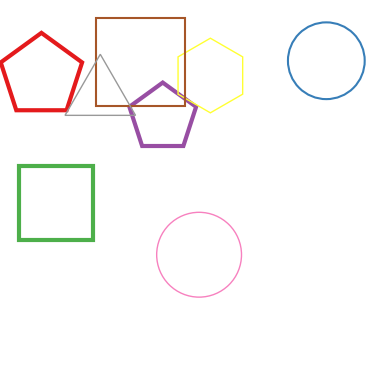[{"shape": "pentagon", "thickness": 3, "radius": 0.56, "center": [0.108, 0.804]}, {"shape": "circle", "thickness": 1.5, "radius": 0.5, "center": [0.848, 0.842]}, {"shape": "square", "thickness": 3, "radius": 0.48, "center": [0.145, 0.473]}, {"shape": "pentagon", "thickness": 3, "radius": 0.46, "center": [0.423, 0.694]}, {"shape": "hexagon", "thickness": 1, "radius": 0.48, "center": [0.546, 0.804]}, {"shape": "square", "thickness": 1.5, "radius": 0.58, "center": [0.366, 0.839]}, {"shape": "circle", "thickness": 1, "radius": 0.55, "center": [0.517, 0.338]}, {"shape": "triangle", "thickness": 1, "radius": 0.53, "center": [0.26, 0.753]}]